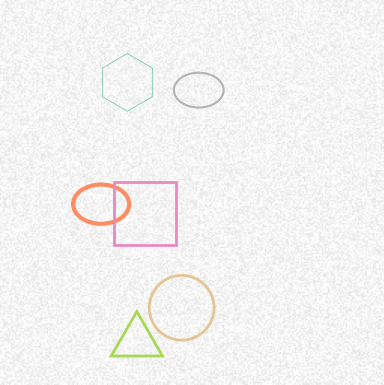[{"shape": "hexagon", "thickness": 0.5, "radius": 0.37, "center": [0.331, 0.786]}, {"shape": "oval", "thickness": 3, "radius": 0.36, "center": [0.263, 0.47]}, {"shape": "square", "thickness": 2, "radius": 0.41, "center": [0.377, 0.446]}, {"shape": "triangle", "thickness": 2, "radius": 0.38, "center": [0.355, 0.114]}, {"shape": "circle", "thickness": 2, "radius": 0.42, "center": [0.472, 0.201]}, {"shape": "oval", "thickness": 1.5, "radius": 0.32, "center": [0.516, 0.766]}]